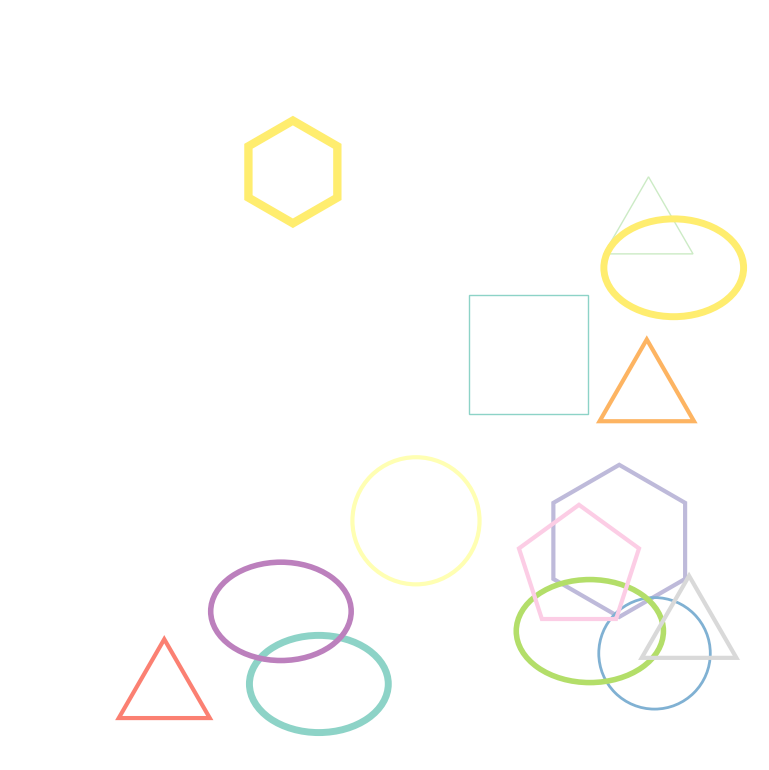[{"shape": "square", "thickness": 0.5, "radius": 0.39, "center": [0.686, 0.54]}, {"shape": "oval", "thickness": 2.5, "radius": 0.45, "center": [0.414, 0.112]}, {"shape": "circle", "thickness": 1.5, "radius": 0.41, "center": [0.54, 0.324]}, {"shape": "hexagon", "thickness": 1.5, "radius": 0.49, "center": [0.804, 0.298]}, {"shape": "triangle", "thickness": 1.5, "radius": 0.34, "center": [0.213, 0.102]}, {"shape": "circle", "thickness": 1, "radius": 0.36, "center": [0.85, 0.152]}, {"shape": "triangle", "thickness": 1.5, "radius": 0.35, "center": [0.84, 0.488]}, {"shape": "oval", "thickness": 2, "radius": 0.48, "center": [0.766, 0.18]}, {"shape": "pentagon", "thickness": 1.5, "radius": 0.41, "center": [0.752, 0.262]}, {"shape": "triangle", "thickness": 1.5, "radius": 0.35, "center": [0.895, 0.181]}, {"shape": "oval", "thickness": 2, "radius": 0.46, "center": [0.365, 0.206]}, {"shape": "triangle", "thickness": 0.5, "radius": 0.33, "center": [0.842, 0.704]}, {"shape": "oval", "thickness": 2.5, "radius": 0.45, "center": [0.875, 0.652]}, {"shape": "hexagon", "thickness": 3, "radius": 0.33, "center": [0.38, 0.777]}]